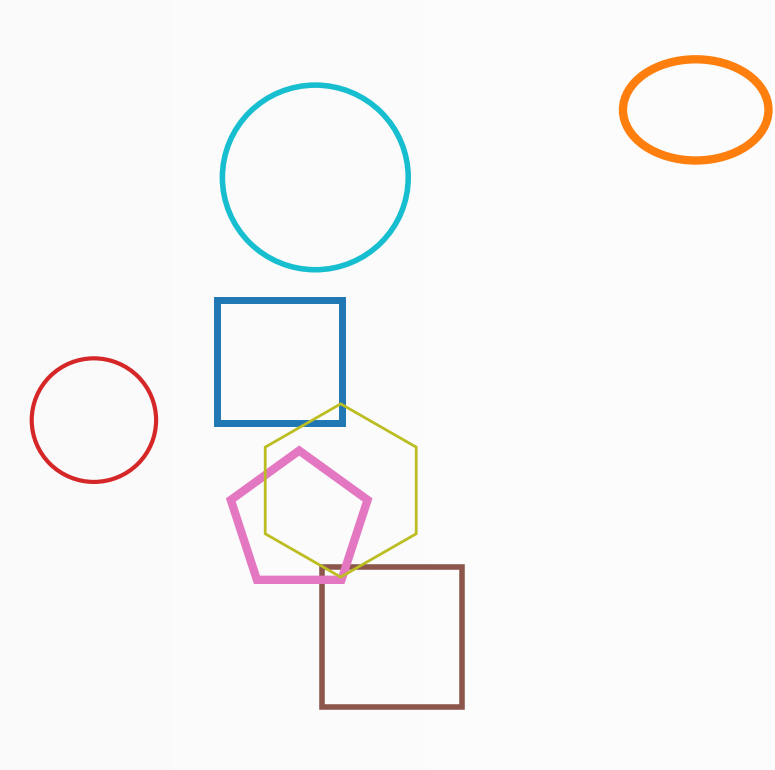[{"shape": "square", "thickness": 2.5, "radius": 0.4, "center": [0.361, 0.531]}, {"shape": "oval", "thickness": 3, "radius": 0.47, "center": [0.898, 0.857]}, {"shape": "circle", "thickness": 1.5, "radius": 0.4, "center": [0.121, 0.454]}, {"shape": "square", "thickness": 2, "radius": 0.45, "center": [0.505, 0.173]}, {"shape": "pentagon", "thickness": 3, "radius": 0.46, "center": [0.386, 0.322]}, {"shape": "hexagon", "thickness": 1, "radius": 0.56, "center": [0.44, 0.363]}, {"shape": "circle", "thickness": 2, "radius": 0.6, "center": [0.407, 0.77]}]